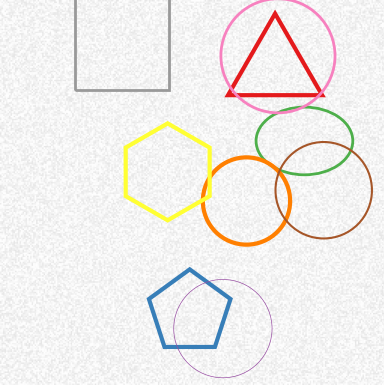[{"shape": "triangle", "thickness": 3, "radius": 0.71, "center": [0.714, 0.823]}, {"shape": "pentagon", "thickness": 3, "radius": 0.56, "center": [0.493, 0.189]}, {"shape": "oval", "thickness": 2, "radius": 0.63, "center": [0.791, 0.634]}, {"shape": "circle", "thickness": 0.5, "radius": 0.64, "center": [0.579, 0.146]}, {"shape": "circle", "thickness": 3, "radius": 0.57, "center": [0.64, 0.478]}, {"shape": "hexagon", "thickness": 3, "radius": 0.63, "center": [0.436, 0.554]}, {"shape": "circle", "thickness": 1.5, "radius": 0.63, "center": [0.841, 0.506]}, {"shape": "circle", "thickness": 2, "radius": 0.74, "center": [0.722, 0.855]}, {"shape": "square", "thickness": 2, "radius": 0.61, "center": [0.316, 0.89]}]